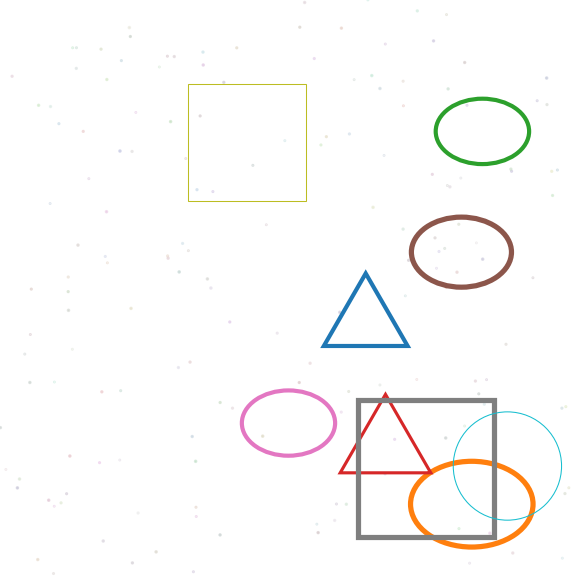[{"shape": "triangle", "thickness": 2, "radius": 0.42, "center": [0.633, 0.442]}, {"shape": "oval", "thickness": 2.5, "radius": 0.53, "center": [0.817, 0.126]}, {"shape": "oval", "thickness": 2, "radius": 0.4, "center": [0.835, 0.772]}, {"shape": "triangle", "thickness": 1.5, "radius": 0.45, "center": [0.668, 0.226]}, {"shape": "oval", "thickness": 2.5, "radius": 0.43, "center": [0.799, 0.563]}, {"shape": "oval", "thickness": 2, "radius": 0.4, "center": [0.5, 0.267]}, {"shape": "square", "thickness": 2.5, "radius": 0.59, "center": [0.738, 0.188]}, {"shape": "square", "thickness": 0.5, "radius": 0.51, "center": [0.427, 0.752]}, {"shape": "circle", "thickness": 0.5, "radius": 0.47, "center": [0.879, 0.192]}]